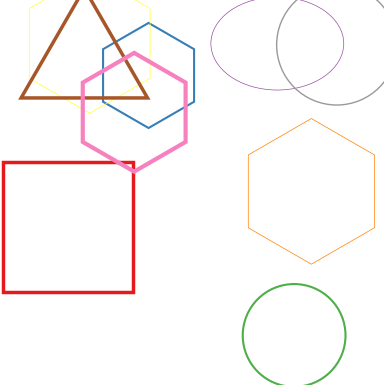[{"shape": "square", "thickness": 2.5, "radius": 0.84, "center": [0.177, 0.411]}, {"shape": "hexagon", "thickness": 1.5, "radius": 0.68, "center": [0.386, 0.804]}, {"shape": "circle", "thickness": 1.5, "radius": 0.67, "center": [0.764, 0.129]}, {"shape": "oval", "thickness": 0.5, "radius": 0.86, "center": [0.72, 0.887]}, {"shape": "hexagon", "thickness": 0.5, "radius": 0.95, "center": [0.809, 0.503]}, {"shape": "hexagon", "thickness": 0.5, "radius": 0.91, "center": [0.233, 0.887]}, {"shape": "triangle", "thickness": 2.5, "radius": 0.95, "center": [0.219, 0.84]}, {"shape": "hexagon", "thickness": 3, "radius": 0.77, "center": [0.349, 0.708]}, {"shape": "circle", "thickness": 1, "radius": 0.78, "center": [0.875, 0.883]}]